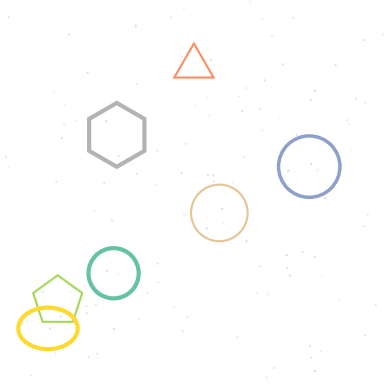[{"shape": "circle", "thickness": 3, "radius": 0.33, "center": [0.295, 0.29]}, {"shape": "triangle", "thickness": 1.5, "radius": 0.29, "center": [0.504, 0.828]}, {"shape": "circle", "thickness": 2.5, "radius": 0.4, "center": [0.803, 0.567]}, {"shape": "pentagon", "thickness": 1.5, "radius": 0.33, "center": [0.15, 0.218]}, {"shape": "oval", "thickness": 3, "radius": 0.39, "center": [0.125, 0.147]}, {"shape": "circle", "thickness": 1.5, "radius": 0.37, "center": [0.57, 0.447]}, {"shape": "hexagon", "thickness": 3, "radius": 0.41, "center": [0.303, 0.65]}]